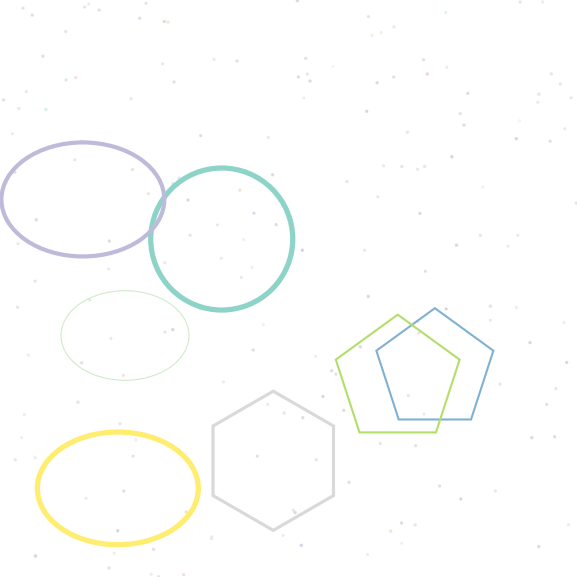[{"shape": "circle", "thickness": 2.5, "radius": 0.61, "center": [0.384, 0.585]}, {"shape": "oval", "thickness": 2, "radius": 0.71, "center": [0.144, 0.654]}, {"shape": "pentagon", "thickness": 1, "radius": 0.53, "center": [0.753, 0.359]}, {"shape": "pentagon", "thickness": 1, "radius": 0.56, "center": [0.689, 0.342]}, {"shape": "hexagon", "thickness": 1.5, "radius": 0.6, "center": [0.473, 0.201]}, {"shape": "oval", "thickness": 0.5, "radius": 0.55, "center": [0.216, 0.418]}, {"shape": "oval", "thickness": 2.5, "radius": 0.7, "center": [0.204, 0.153]}]